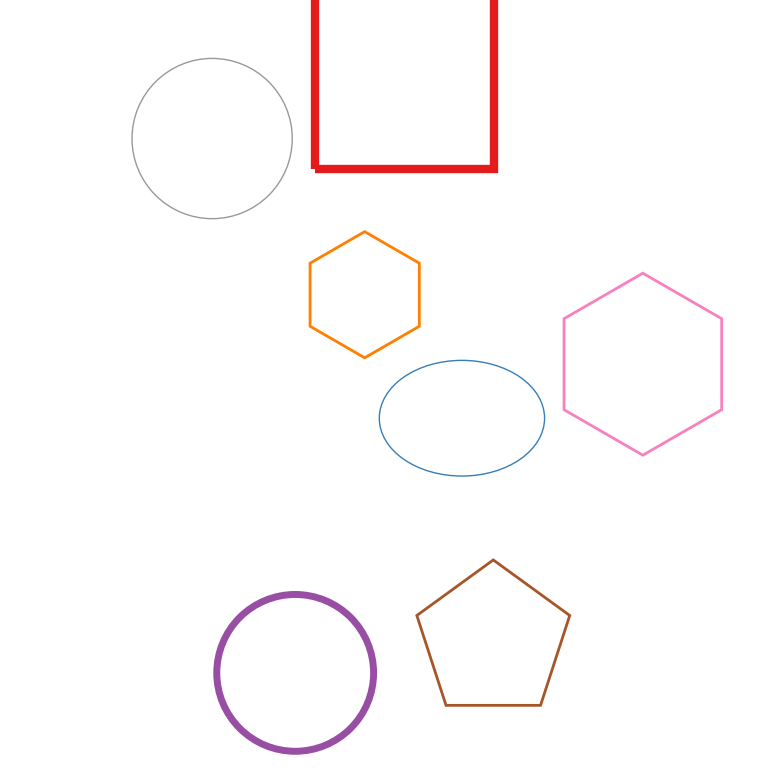[{"shape": "square", "thickness": 3, "radius": 0.58, "center": [0.525, 0.897]}, {"shape": "oval", "thickness": 0.5, "radius": 0.54, "center": [0.6, 0.457]}, {"shape": "circle", "thickness": 2.5, "radius": 0.51, "center": [0.383, 0.126]}, {"shape": "hexagon", "thickness": 1, "radius": 0.41, "center": [0.474, 0.617]}, {"shape": "pentagon", "thickness": 1, "radius": 0.52, "center": [0.641, 0.168]}, {"shape": "hexagon", "thickness": 1, "radius": 0.59, "center": [0.835, 0.527]}, {"shape": "circle", "thickness": 0.5, "radius": 0.52, "center": [0.276, 0.82]}]